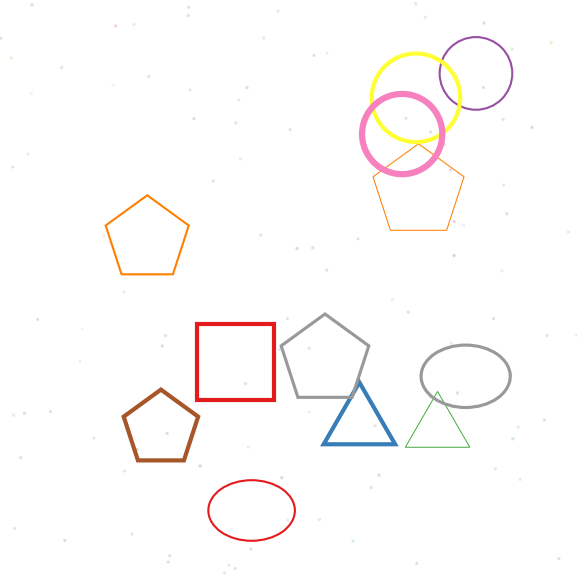[{"shape": "square", "thickness": 2, "radius": 0.33, "center": [0.408, 0.372]}, {"shape": "oval", "thickness": 1, "radius": 0.37, "center": [0.436, 0.115]}, {"shape": "triangle", "thickness": 2, "radius": 0.36, "center": [0.622, 0.266]}, {"shape": "triangle", "thickness": 0.5, "radius": 0.32, "center": [0.758, 0.257]}, {"shape": "circle", "thickness": 1, "radius": 0.31, "center": [0.824, 0.872]}, {"shape": "pentagon", "thickness": 0.5, "radius": 0.41, "center": [0.725, 0.667]}, {"shape": "pentagon", "thickness": 1, "radius": 0.38, "center": [0.255, 0.585]}, {"shape": "circle", "thickness": 2, "radius": 0.38, "center": [0.72, 0.83]}, {"shape": "pentagon", "thickness": 2, "radius": 0.34, "center": [0.279, 0.257]}, {"shape": "circle", "thickness": 3, "radius": 0.35, "center": [0.696, 0.767]}, {"shape": "pentagon", "thickness": 1.5, "radius": 0.4, "center": [0.563, 0.376]}, {"shape": "oval", "thickness": 1.5, "radius": 0.39, "center": [0.806, 0.348]}]